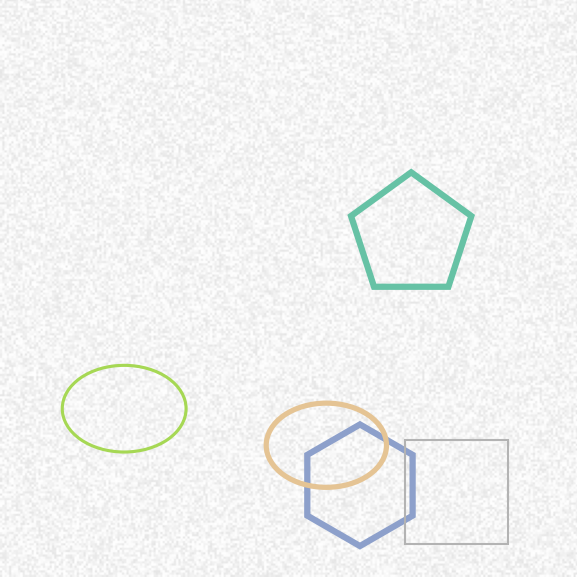[{"shape": "pentagon", "thickness": 3, "radius": 0.55, "center": [0.712, 0.591]}, {"shape": "hexagon", "thickness": 3, "radius": 0.53, "center": [0.623, 0.159]}, {"shape": "oval", "thickness": 1.5, "radius": 0.54, "center": [0.215, 0.291]}, {"shape": "oval", "thickness": 2.5, "radius": 0.52, "center": [0.565, 0.228]}, {"shape": "square", "thickness": 1, "radius": 0.45, "center": [0.791, 0.147]}]